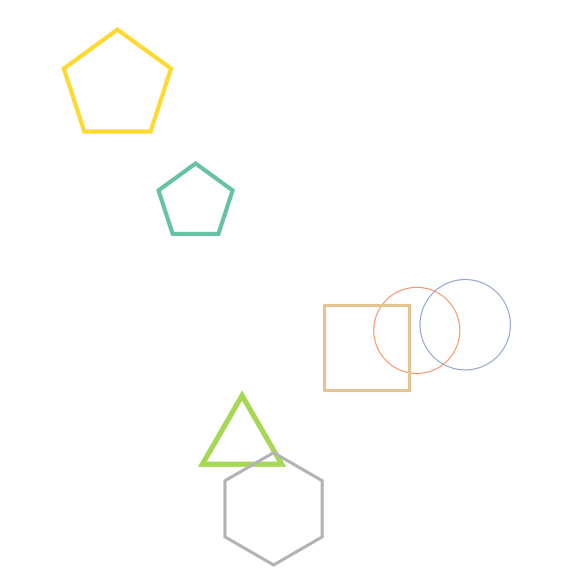[{"shape": "pentagon", "thickness": 2, "radius": 0.34, "center": [0.339, 0.649]}, {"shape": "circle", "thickness": 0.5, "radius": 0.37, "center": [0.722, 0.427]}, {"shape": "circle", "thickness": 0.5, "radius": 0.39, "center": [0.806, 0.437]}, {"shape": "triangle", "thickness": 2.5, "radius": 0.4, "center": [0.419, 0.235]}, {"shape": "pentagon", "thickness": 2, "radius": 0.49, "center": [0.203, 0.85]}, {"shape": "square", "thickness": 1.5, "radius": 0.37, "center": [0.635, 0.397]}, {"shape": "hexagon", "thickness": 1.5, "radius": 0.49, "center": [0.474, 0.118]}]